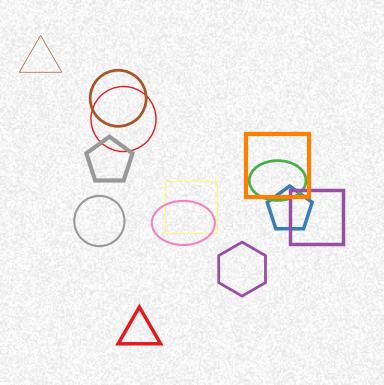[{"shape": "triangle", "thickness": 2.5, "radius": 0.32, "center": [0.362, 0.139]}, {"shape": "circle", "thickness": 1, "radius": 0.42, "center": [0.321, 0.691]}, {"shape": "pentagon", "thickness": 2.5, "radius": 0.31, "center": [0.752, 0.455]}, {"shape": "oval", "thickness": 2, "radius": 0.37, "center": [0.721, 0.531]}, {"shape": "hexagon", "thickness": 2, "radius": 0.35, "center": [0.629, 0.301]}, {"shape": "square", "thickness": 2.5, "radius": 0.35, "center": [0.823, 0.437]}, {"shape": "square", "thickness": 3, "radius": 0.41, "center": [0.72, 0.571]}, {"shape": "square", "thickness": 0.5, "radius": 0.34, "center": [0.496, 0.463]}, {"shape": "circle", "thickness": 2, "radius": 0.36, "center": [0.307, 0.745]}, {"shape": "triangle", "thickness": 0.5, "radius": 0.32, "center": [0.105, 0.844]}, {"shape": "oval", "thickness": 1.5, "radius": 0.41, "center": [0.476, 0.421]}, {"shape": "pentagon", "thickness": 3, "radius": 0.31, "center": [0.284, 0.582]}, {"shape": "circle", "thickness": 1.5, "radius": 0.33, "center": [0.258, 0.426]}]